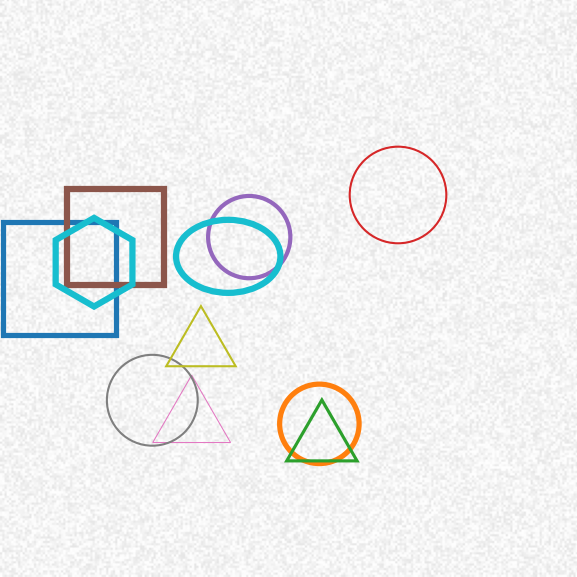[{"shape": "square", "thickness": 2.5, "radius": 0.49, "center": [0.103, 0.517]}, {"shape": "circle", "thickness": 2.5, "radius": 0.34, "center": [0.553, 0.265]}, {"shape": "triangle", "thickness": 1.5, "radius": 0.35, "center": [0.557, 0.236]}, {"shape": "circle", "thickness": 1, "radius": 0.42, "center": [0.689, 0.662]}, {"shape": "circle", "thickness": 2, "radius": 0.36, "center": [0.432, 0.589]}, {"shape": "square", "thickness": 3, "radius": 0.42, "center": [0.2, 0.589]}, {"shape": "triangle", "thickness": 0.5, "radius": 0.39, "center": [0.332, 0.272]}, {"shape": "circle", "thickness": 1, "radius": 0.39, "center": [0.264, 0.306]}, {"shape": "triangle", "thickness": 1, "radius": 0.35, "center": [0.348, 0.4]}, {"shape": "hexagon", "thickness": 3, "radius": 0.38, "center": [0.163, 0.545]}, {"shape": "oval", "thickness": 3, "radius": 0.45, "center": [0.395, 0.555]}]